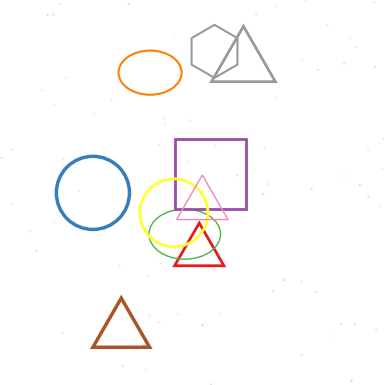[{"shape": "triangle", "thickness": 2, "radius": 0.37, "center": [0.518, 0.347]}, {"shape": "circle", "thickness": 2.5, "radius": 0.47, "center": [0.241, 0.499]}, {"shape": "oval", "thickness": 1, "radius": 0.46, "center": [0.48, 0.392]}, {"shape": "square", "thickness": 2, "radius": 0.46, "center": [0.547, 0.548]}, {"shape": "oval", "thickness": 1.5, "radius": 0.41, "center": [0.39, 0.811]}, {"shape": "circle", "thickness": 2, "radius": 0.44, "center": [0.452, 0.447]}, {"shape": "triangle", "thickness": 2.5, "radius": 0.43, "center": [0.315, 0.141]}, {"shape": "triangle", "thickness": 1, "radius": 0.39, "center": [0.525, 0.468]}, {"shape": "hexagon", "thickness": 1.5, "radius": 0.34, "center": [0.557, 0.867]}, {"shape": "triangle", "thickness": 2, "radius": 0.48, "center": [0.632, 0.836]}]